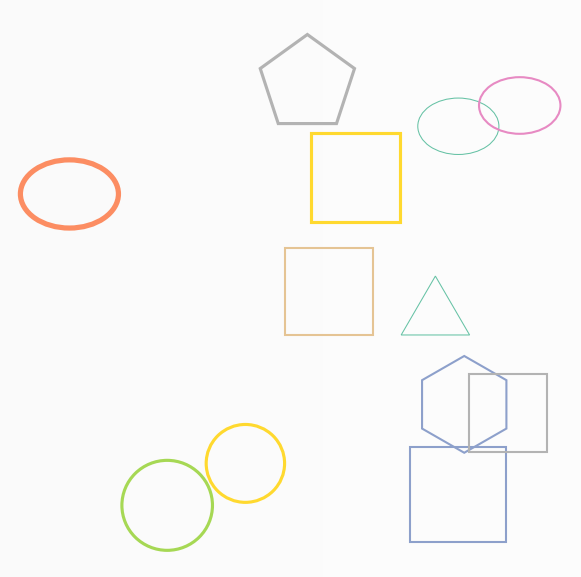[{"shape": "oval", "thickness": 0.5, "radius": 0.35, "center": [0.789, 0.78]}, {"shape": "triangle", "thickness": 0.5, "radius": 0.34, "center": [0.749, 0.453]}, {"shape": "oval", "thickness": 2.5, "radius": 0.42, "center": [0.119, 0.663]}, {"shape": "hexagon", "thickness": 1, "radius": 0.42, "center": [0.799, 0.299]}, {"shape": "square", "thickness": 1, "radius": 0.41, "center": [0.788, 0.143]}, {"shape": "oval", "thickness": 1, "radius": 0.35, "center": [0.894, 0.816]}, {"shape": "circle", "thickness": 1.5, "radius": 0.39, "center": [0.288, 0.124]}, {"shape": "square", "thickness": 1.5, "radius": 0.38, "center": [0.611, 0.692]}, {"shape": "circle", "thickness": 1.5, "radius": 0.34, "center": [0.422, 0.197]}, {"shape": "square", "thickness": 1, "radius": 0.38, "center": [0.567, 0.494]}, {"shape": "pentagon", "thickness": 1.5, "radius": 0.43, "center": [0.529, 0.854]}, {"shape": "square", "thickness": 1, "radius": 0.34, "center": [0.874, 0.284]}]